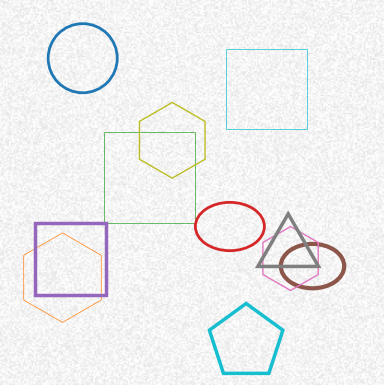[{"shape": "circle", "thickness": 2, "radius": 0.45, "center": [0.215, 0.849]}, {"shape": "hexagon", "thickness": 0.5, "radius": 0.58, "center": [0.162, 0.279]}, {"shape": "square", "thickness": 0.5, "radius": 0.59, "center": [0.388, 0.539]}, {"shape": "oval", "thickness": 2, "radius": 0.45, "center": [0.597, 0.412]}, {"shape": "square", "thickness": 2.5, "radius": 0.47, "center": [0.183, 0.327]}, {"shape": "oval", "thickness": 3, "radius": 0.41, "center": [0.812, 0.309]}, {"shape": "hexagon", "thickness": 1, "radius": 0.42, "center": [0.755, 0.329]}, {"shape": "triangle", "thickness": 2.5, "radius": 0.45, "center": [0.749, 0.353]}, {"shape": "hexagon", "thickness": 1, "radius": 0.49, "center": [0.447, 0.636]}, {"shape": "square", "thickness": 0.5, "radius": 0.52, "center": [0.692, 0.768]}, {"shape": "pentagon", "thickness": 2.5, "radius": 0.5, "center": [0.639, 0.111]}]